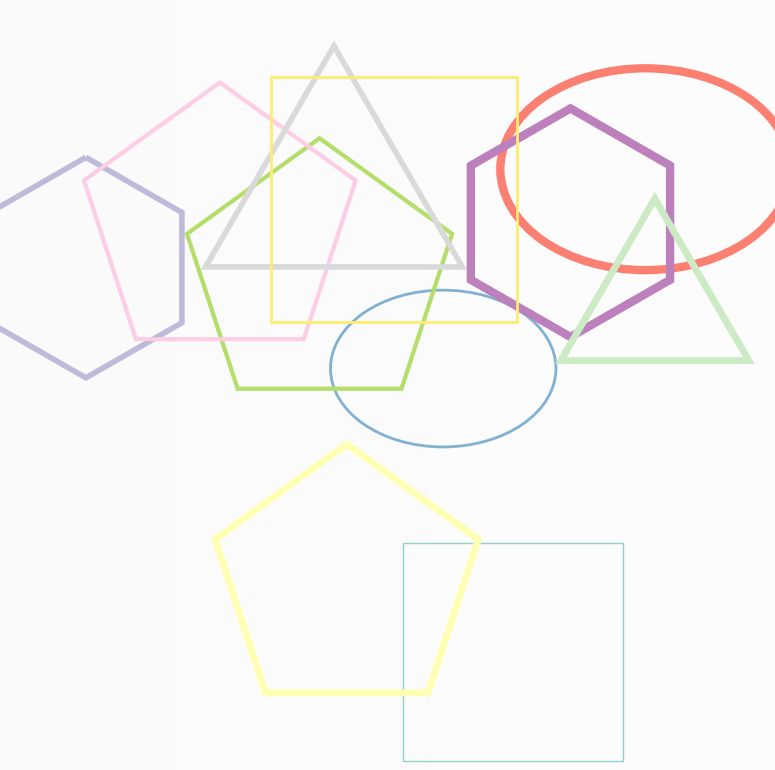[{"shape": "square", "thickness": 0.5, "radius": 0.71, "center": [0.662, 0.153]}, {"shape": "pentagon", "thickness": 2.5, "radius": 0.89, "center": [0.447, 0.245]}, {"shape": "hexagon", "thickness": 2, "radius": 0.72, "center": [0.111, 0.652]}, {"shape": "oval", "thickness": 3, "radius": 0.94, "center": [0.833, 0.78]}, {"shape": "oval", "thickness": 1, "radius": 0.73, "center": [0.572, 0.521]}, {"shape": "pentagon", "thickness": 1.5, "radius": 0.9, "center": [0.412, 0.641]}, {"shape": "pentagon", "thickness": 1.5, "radius": 0.92, "center": [0.284, 0.709]}, {"shape": "triangle", "thickness": 2, "radius": 0.96, "center": [0.431, 0.749]}, {"shape": "hexagon", "thickness": 3, "radius": 0.74, "center": [0.736, 0.711]}, {"shape": "triangle", "thickness": 2.5, "radius": 0.7, "center": [0.845, 0.602]}, {"shape": "square", "thickness": 1, "radius": 0.79, "center": [0.508, 0.741]}]